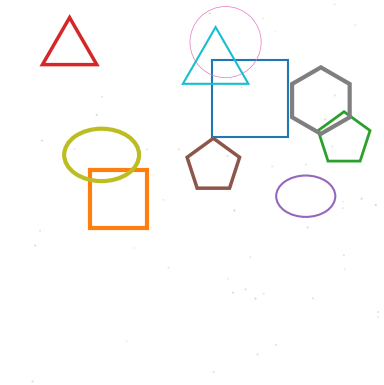[{"shape": "square", "thickness": 1.5, "radius": 0.5, "center": [0.65, 0.744]}, {"shape": "square", "thickness": 3, "radius": 0.38, "center": [0.308, 0.483]}, {"shape": "pentagon", "thickness": 2, "radius": 0.35, "center": [0.894, 0.639]}, {"shape": "triangle", "thickness": 2.5, "radius": 0.41, "center": [0.181, 0.873]}, {"shape": "oval", "thickness": 1.5, "radius": 0.38, "center": [0.794, 0.49]}, {"shape": "pentagon", "thickness": 2.5, "radius": 0.36, "center": [0.554, 0.569]}, {"shape": "circle", "thickness": 0.5, "radius": 0.46, "center": [0.586, 0.891]}, {"shape": "hexagon", "thickness": 3, "radius": 0.43, "center": [0.833, 0.739]}, {"shape": "oval", "thickness": 3, "radius": 0.49, "center": [0.264, 0.598]}, {"shape": "triangle", "thickness": 1.5, "radius": 0.49, "center": [0.56, 0.831]}]